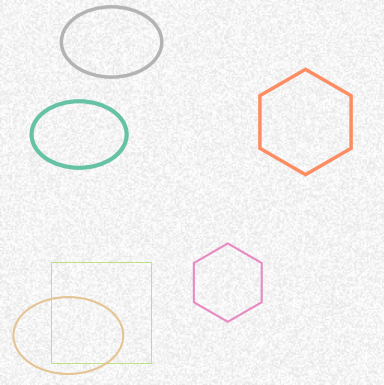[{"shape": "oval", "thickness": 3, "radius": 0.62, "center": [0.205, 0.651]}, {"shape": "hexagon", "thickness": 2.5, "radius": 0.68, "center": [0.794, 0.683]}, {"shape": "hexagon", "thickness": 1.5, "radius": 0.51, "center": [0.592, 0.266]}, {"shape": "square", "thickness": 0.5, "radius": 0.65, "center": [0.263, 0.188]}, {"shape": "oval", "thickness": 1.5, "radius": 0.71, "center": [0.178, 0.128]}, {"shape": "oval", "thickness": 2.5, "radius": 0.65, "center": [0.29, 0.891]}]